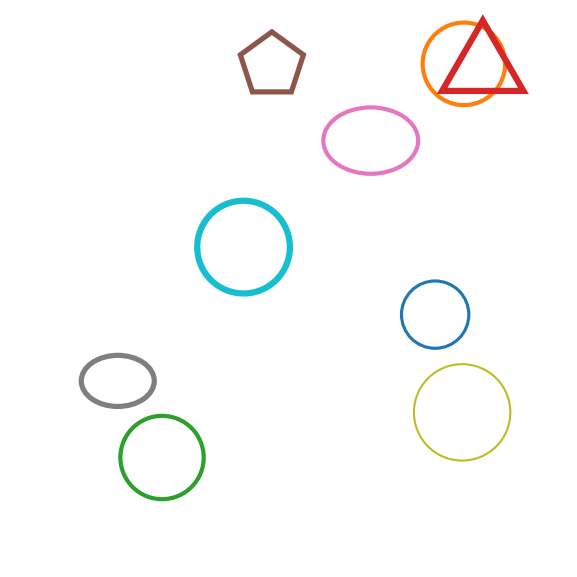[{"shape": "circle", "thickness": 1.5, "radius": 0.29, "center": [0.754, 0.454]}, {"shape": "circle", "thickness": 2, "radius": 0.36, "center": [0.803, 0.889]}, {"shape": "circle", "thickness": 2, "radius": 0.36, "center": [0.281, 0.207]}, {"shape": "triangle", "thickness": 3, "radius": 0.41, "center": [0.836, 0.882]}, {"shape": "pentagon", "thickness": 2.5, "radius": 0.29, "center": [0.471, 0.886]}, {"shape": "oval", "thickness": 2, "radius": 0.41, "center": [0.642, 0.756]}, {"shape": "oval", "thickness": 2.5, "radius": 0.32, "center": [0.204, 0.34]}, {"shape": "circle", "thickness": 1, "radius": 0.42, "center": [0.8, 0.285]}, {"shape": "circle", "thickness": 3, "radius": 0.4, "center": [0.422, 0.571]}]